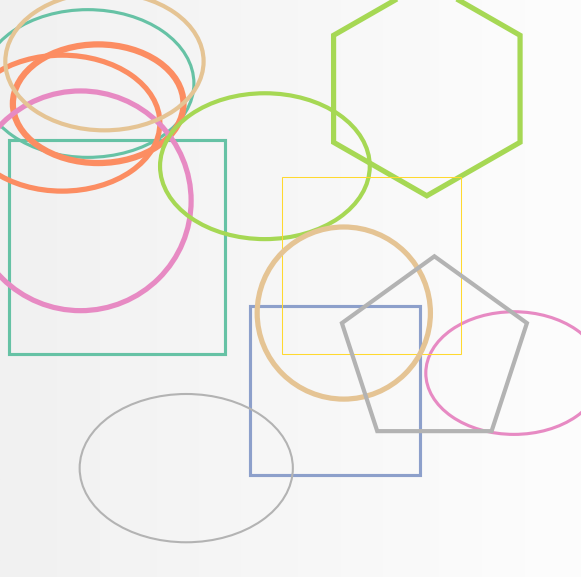[{"shape": "oval", "thickness": 1.5, "radius": 0.91, "center": [0.151, 0.855]}, {"shape": "square", "thickness": 1.5, "radius": 0.93, "center": [0.202, 0.571]}, {"shape": "oval", "thickness": 2.5, "radius": 0.84, "center": [0.107, 0.786]}, {"shape": "oval", "thickness": 3, "radius": 0.73, "center": [0.169, 0.82]}, {"shape": "square", "thickness": 1.5, "radius": 0.73, "center": [0.577, 0.322]}, {"shape": "circle", "thickness": 2.5, "radius": 0.95, "center": [0.139, 0.651]}, {"shape": "oval", "thickness": 1.5, "radius": 0.76, "center": [0.884, 0.353]}, {"shape": "hexagon", "thickness": 2.5, "radius": 0.93, "center": [0.734, 0.845]}, {"shape": "oval", "thickness": 2, "radius": 0.9, "center": [0.456, 0.711]}, {"shape": "square", "thickness": 0.5, "radius": 0.77, "center": [0.639, 0.539]}, {"shape": "circle", "thickness": 2.5, "radius": 0.75, "center": [0.591, 0.457]}, {"shape": "oval", "thickness": 2, "radius": 0.85, "center": [0.18, 0.893]}, {"shape": "oval", "thickness": 1, "radius": 0.92, "center": [0.32, 0.189]}, {"shape": "pentagon", "thickness": 2, "radius": 0.84, "center": [0.747, 0.388]}]